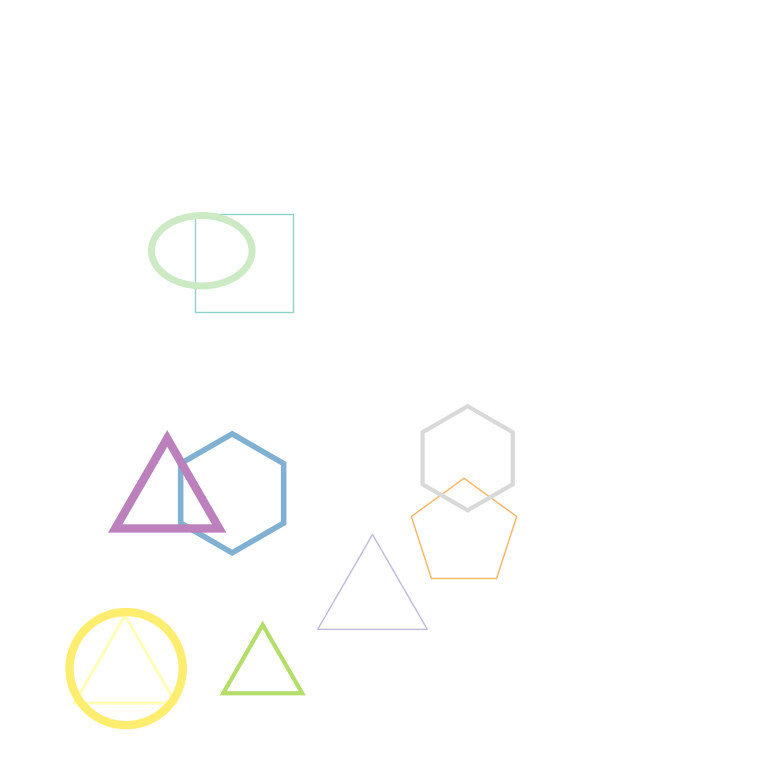[{"shape": "square", "thickness": 0.5, "radius": 0.32, "center": [0.316, 0.658]}, {"shape": "triangle", "thickness": 1, "radius": 0.38, "center": [0.162, 0.125]}, {"shape": "triangle", "thickness": 0.5, "radius": 0.41, "center": [0.484, 0.224]}, {"shape": "hexagon", "thickness": 2, "radius": 0.39, "center": [0.301, 0.359]}, {"shape": "pentagon", "thickness": 0.5, "radius": 0.36, "center": [0.603, 0.307]}, {"shape": "triangle", "thickness": 1.5, "radius": 0.3, "center": [0.341, 0.129]}, {"shape": "hexagon", "thickness": 1.5, "radius": 0.34, "center": [0.607, 0.405]}, {"shape": "triangle", "thickness": 3, "radius": 0.39, "center": [0.217, 0.353]}, {"shape": "oval", "thickness": 2.5, "radius": 0.33, "center": [0.262, 0.674]}, {"shape": "circle", "thickness": 3, "radius": 0.37, "center": [0.164, 0.132]}]